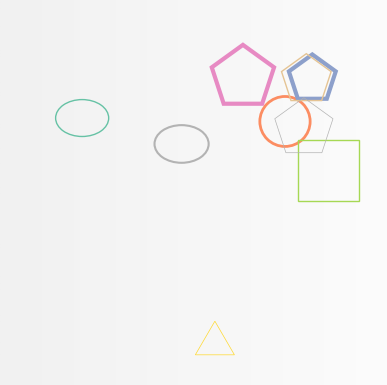[{"shape": "oval", "thickness": 1, "radius": 0.34, "center": [0.212, 0.693]}, {"shape": "circle", "thickness": 2, "radius": 0.32, "center": [0.735, 0.684]}, {"shape": "pentagon", "thickness": 3, "radius": 0.32, "center": [0.806, 0.795]}, {"shape": "pentagon", "thickness": 3, "radius": 0.42, "center": [0.627, 0.799]}, {"shape": "square", "thickness": 1, "radius": 0.4, "center": [0.848, 0.556]}, {"shape": "triangle", "thickness": 0.5, "radius": 0.29, "center": [0.555, 0.108]}, {"shape": "pentagon", "thickness": 1, "radius": 0.34, "center": [0.791, 0.793]}, {"shape": "pentagon", "thickness": 0.5, "radius": 0.39, "center": [0.784, 0.667]}, {"shape": "oval", "thickness": 1.5, "radius": 0.35, "center": [0.469, 0.626]}]